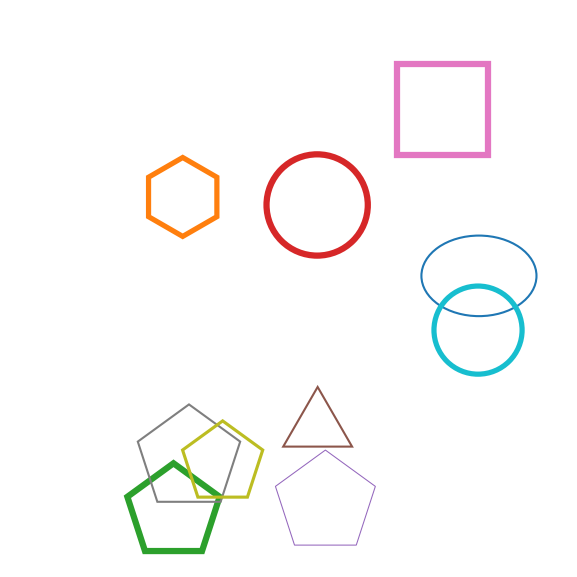[{"shape": "oval", "thickness": 1, "radius": 0.5, "center": [0.829, 0.521]}, {"shape": "hexagon", "thickness": 2.5, "radius": 0.34, "center": [0.316, 0.658]}, {"shape": "pentagon", "thickness": 3, "radius": 0.42, "center": [0.3, 0.113]}, {"shape": "circle", "thickness": 3, "radius": 0.44, "center": [0.549, 0.644]}, {"shape": "pentagon", "thickness": 0.5, "radius": 0.45, "center": [0.563, 0.129]}, {"shape": "triangle", "thickness": 1, "radius": 0.34, "center": [0.55, 0.26]}, {"shape": "square", "thickness": 3, "radius": 0.4, "center": [0.766, 0.809]}, {"shape": "pentagon", "thickness": 1, "radius": 0.47, "center": [0.327, 0.206]}, {"shape": "pentagon", "thickness": 1.5, "radius": 0.36, "center": [0.386, 0.197]}, {"shape": "circle", "thickness": 2.5, "radius": 0.38, "center": [0.828, 0.428]}]